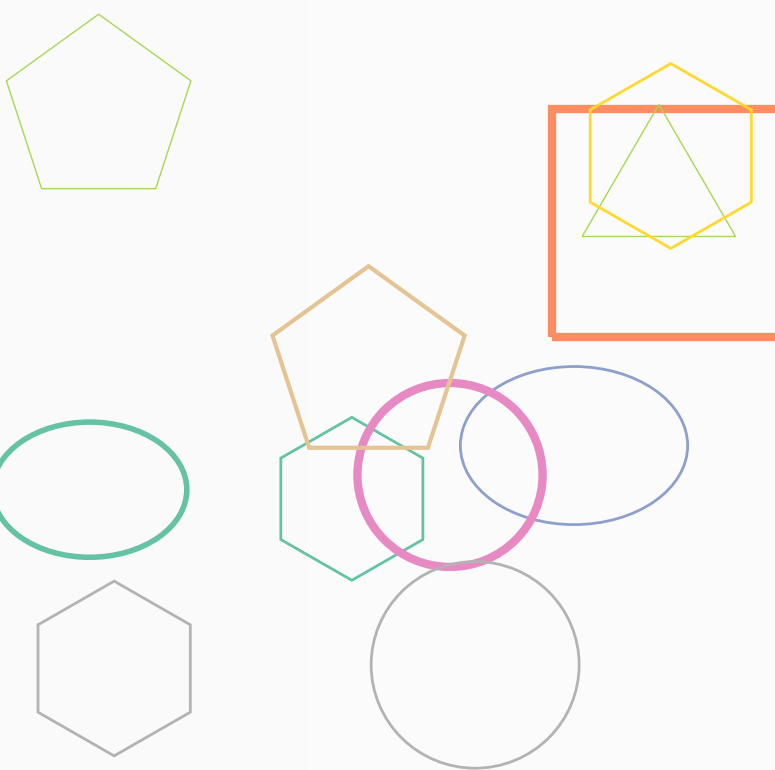[{"shape": "oval", "thickness": 2, "radius": 0.63, "center": [0.116, 0.364]}, {"shape": "hexagon", "thickness": 1, "radius": 0.53, "center": [0.454, 0.352]}, {"shape": "square", "thickness": 3, "radius": 0.74, "center": [0.861, 0.711]}, {"shape": "oval", "thickness": 1, "radius": 0.73, "center": [0.741, 0.421]}, {"shape": "circle", "thickness": 3, "radius": 0.6, "center": [0.581, 0.383]}, {"shape": "pentagon", "thickness": 0.5, "radius": 0.63, "center": [0.127, 0.856]}, {"shape": "triangle", "thickness": 0.5, "radius": 0.57, "center": [0.85, 0.75]}, {"shape": "hexagon", "thickness": 1, "radius": 0.6, "center": [0.865, 0.797]}, {"shape": "pentagon", "thickness": 1.5, "radius": 0.65, "center": [0.476, 0.524]}, {"shape": "hexagon", "thickness": 1, "radius": 0.57, "center": [0.147, 0.132]}, {"shape": "circle", "thickness": 1, "radius": 0.67, "center": [0.613, 0.137]}]